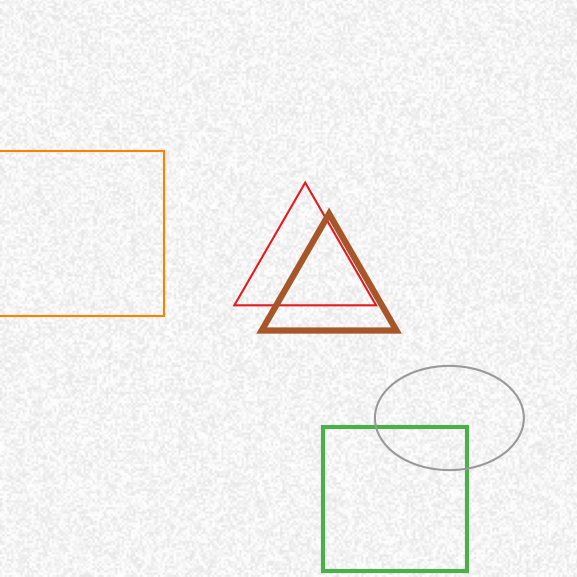[{"shape": "triangle", "thickness": 1, "radius": 0.71, "center": [0.528, 0.541]}, {"shape": "square", "thickness": 2, "radius": 0.63, "center": [0.684, 0.135]}, {"shape": "square", "thickness": 1, "radius": 0.72, "center": [0.141, 0.595]}, {"shape": "triangle", "thickness": 3, "radius": 0.67, "center": [0.57, 0.494]}, {"shape": "oval", "thickness": 1, "radius": 0.64, "center": [0.778, 0.275]}]